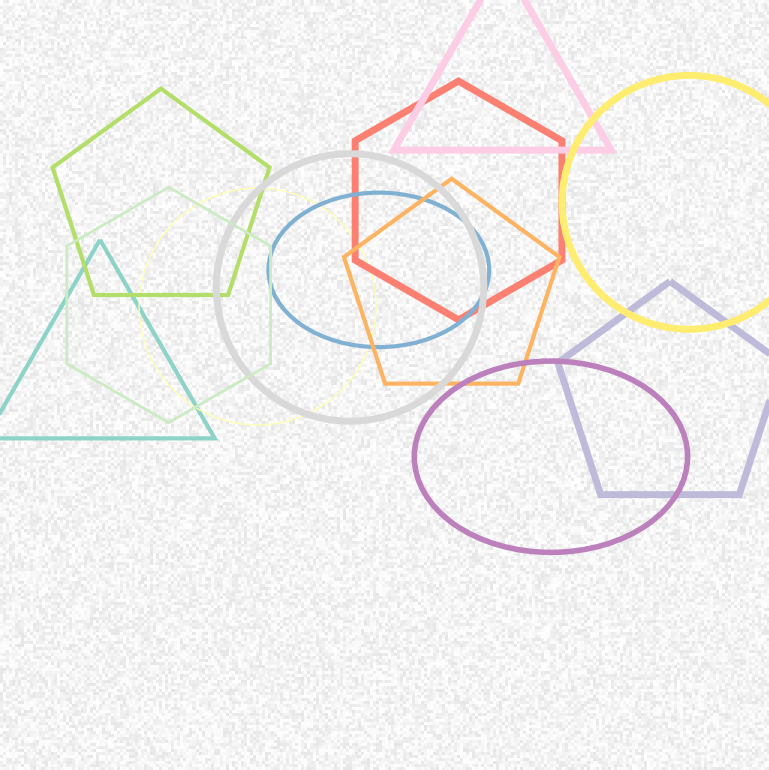[{"shape": "triangle", "thickness": 1.5, "radius": 0.86, "center": [0.13, 0.517]}, {"shape": "circle", "thickness": 0.5, "radius": 0.77, "center": [0.334, 0.602]}, {"shape": "pentagon", "thickness": 2.5, "radius": 0.77, "center": [0.87, 0.481]}, {"shape": "hexagon", "thickness": 2.5, "radius": 0.78, "center": [0.596, 0.74]}, {"shape": "oval", "thickness": 1.5, "radius": 0.72, "center": [0.492, 0.65]}, {"shape": "pentagon", "thickness": 1.5, "radius": 0.74, "center": [0.587, 0.621]}, {"shape": "pentagon", "thickness": 1.5, "radius": 0.74, "center": [0.209, 0.737]}, {"shape": "triangle", "thickness": 2.5, "radius": 0.81, "center": [0.653, 0.887]}, {"shape": "circle", "thickness": 2.5, "radius": 0.87, "center": [0.455, 0.627]}, {"shape": "oval", "thickness": 2, "radius": 0.89, "center": [0.716, 0.407]}, {"shape": "hexagon", "thickness": 1, "radius": 0.76, "center": [0.219, 0.604]}, {"shape": "circle", "thickness": 2.5, "radius": 0.82, "center": [0.895, 0.737]}]